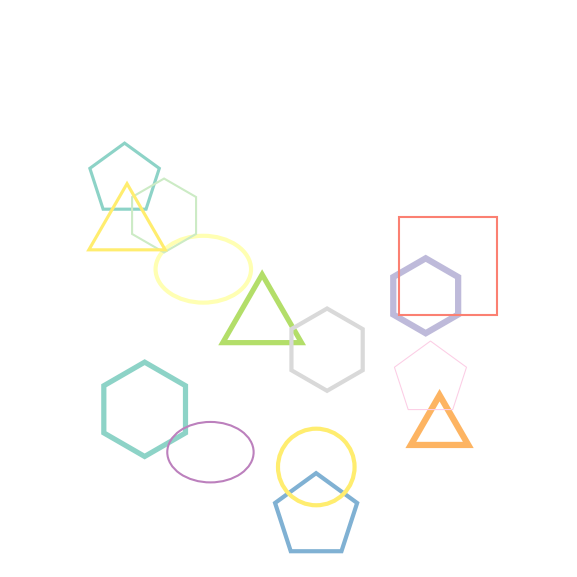[{"shape": "hexagon", "thickness": 2.5, "radius": 0.41, "center": [0.25, 0.29]}, {"shape": "pentagon", "thickness": 1.5, "radius": 0.32, "center": [0.216, 0.688]}, {"shape": "oval", "thickness": 2, "radius": 0.41, "center": [0.352, 0.533]}, {"shape": "hexagon", "thickness": 3, "radius": 0.32, "center": [0.737, 0.487]}, {"shape": "square", "thickness": 1, "radius": 0.42, "center": [0.776, 0.538]}, {"shape": "pentagon", "thickness": 2, "radius": 0.37, "center": [0.547, 0.105]}, {"shape": "triangle", "thickness": 3, "radius": 0.29, "center": [0.761, 0.257]}, {"shape": "triangle", "thickness": 2.5, "radius": 0.39, "center": [0.454, 0.445]}, {"shape": "pentagon", "thickness": 0.5, "radius": 0.33, "center": [0.745, 0.343]}, {"shape": "hexagon", "thickness": 2, "radius": 0.36, "center": [0.566, 0.394]}, {"shape": "oval", "thickness": 1, "radius": 0.37, "center": [0.364, 0.216]}, {"shape": "hexagon", "thickness": 1, "radius": 0.32, "center": [0.284, 0.626]}, {"shape": "circle", "thickness": 2, "radius": 0.33, "center": [0.548, 0.191]}, {"shape": "triangle", "thickness": 1.5, "radius": 0.38, "center": [0.22, 0.605]}]